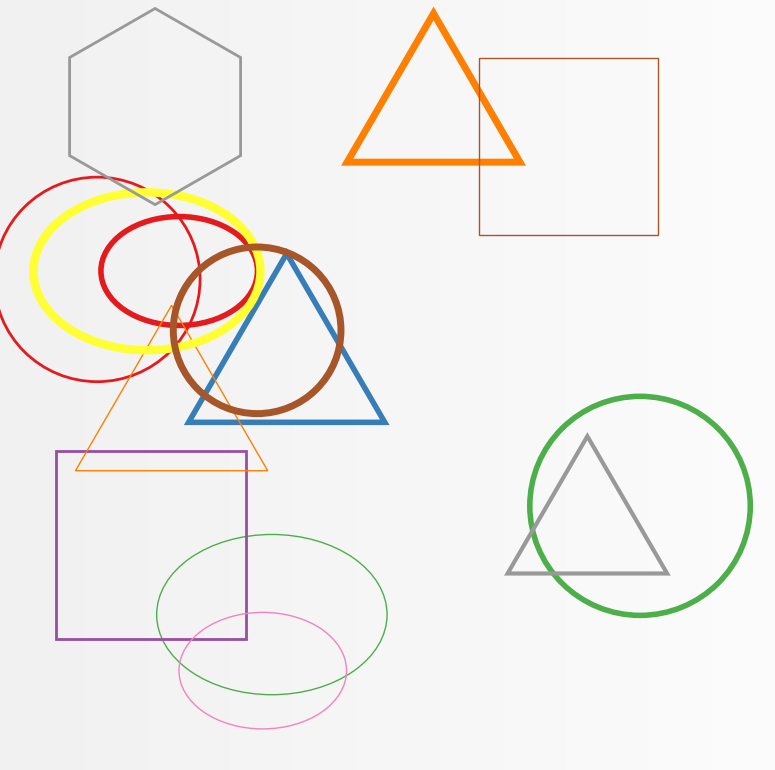[{"shape": "oval", "thickness": 2, "radius": 0.5, "center": [0.231, 0.648]}, {"shape": "circle", "thickness": 1, "radius": 0.66, "center": [0.125, 0.637]}, {"shape": "triangle", "thickness": 2, "radius": 0.73, "center": [0.37, 0.525]}, {"shape": "circle", "thickness": 2, "radius": 0.71, "center": [0.826, 0.343]}, {"shape": "oval", "thickness": 0.5, "radius": 0.74, "center": [0.351, 0.202]}, {"shape": "square", "thickness": 1, "radius": 0.61, "center": [0.195, 0.293]}, {"shape": "triangle", "thickness": 2.5, "radius": 0.64, "center": [0.559, 0.854]}, {"shape": "triangle", "thickness": 0.5, "radius": 0.72, "center": [0.221, 0.46]}, {"shape": "oval", "thickness": 3, "radius": 0.73, "center": [0.19, 0.648]}, {"shape": "circle", "thickness": 2.5, "radius": 0.54, "center": [0.332, 0.571]}, {"shape": "square", "thickness": 0.5, "radius": 0.58, "center": [0.733, 0.81]}, {"shape": "oval", "thickness": 0.5, "radius": 0.54, "center": [0.339, 0.129]}, {"shape": "triangle", "thickness": 1.5, "radius": 0.59, "center": [0.758, 0.315]}, {"shape": "hexagon", "thickness": 1, "radius": 0.64, "center": [0.2, 0.862]}]